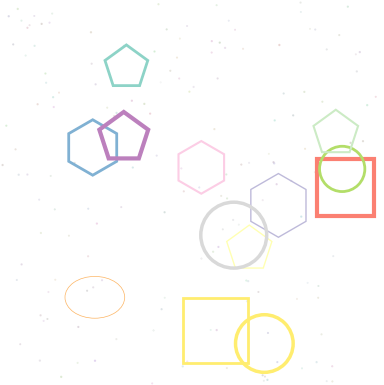[{"shape": "pentagon", "thickness": 2, "radius": 0.29, "center": [0.328, 0.825]}, {"shape": "pentagon", "thickness": 1, "radius": 0.31, "center": [0.648, 0.354]}, {"shape": "hexagon", "thickness": 1, "radius": 0.41, "center": [0.723, 0.466]}, {"shape": "square", "thickness": 3, "radius": 0.37, "center": [0.897, 0.514]}, {"shape": "hexagon", "thickness": 2, "radius": 0.36, "center": [0.241, 0.617]}, {"shape": "oval", "thickness": 0.5, "radius": 0.39, "center": [0.246, 0.228]}, {"shape": "circle", "thickness": 2, "radius": 0.29, "center": [0.889, 0.561]}, {"shape": "hexagon", "thickness": 1.5, "radius": 0.34, "center": [0.523, 0.565]}, {"shape": "circle", "thickness": 2.5, "radius": 0.43, "center": [0.607, 0.389]}, {"shape": "pentagon", "thickness": 3, "radius": 0.33, "center": [0.321, 0.642]}, {"shape": "pentagon", "thickness": 1.5, "radius": 0.3, "center": [0.872, 0.654]}, {"shape": "square", "thickness": 2, "radius": 0.42, "center": [0.56, 0.141]}, {"shape": "circle", "thickness": 2.5, "radius": 0.37, "center": [0.687, 0.108]}]